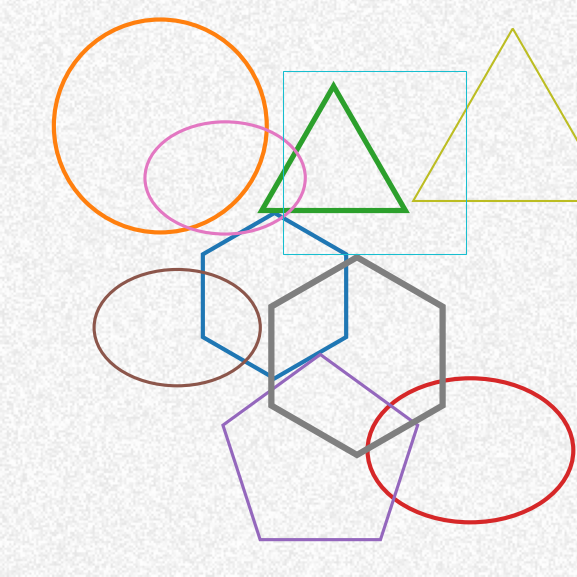[{"shape": "hexagon", "thickness": 2, "radius": 0.72, "center": [0.475, 0.487]}, {"shape": "circle", "thickness": 2, "radius": 0.92, "center": [0.278, 0.781]}, {"shape": "triangle", "thickness": 2.5, "radius": 0.72, "center": [0.578, 0.706]}, {"shape": "oval", "thickness": 2, "radius": 0.89, "center": [0.815, 0.219]}, {"shape": "pentagon", "thickness": 1.5, "radius": 0.89, "center": [0.555, 0.208]}, {"shape": "oval", "thickness": 1.5, "radius": 0.72, "center": [0.307, 0.432]}, {"shape": "oval", "thickness": 1.5, "radius": 0.69, "center": [0.39, 0.691]}, {"shape": "hexagon", "thickness": 3, "radius": 0.86, "center": [0.618, 0.383]}, {"shape": "triangle", "thickness": 1, "radius": 1.0, "center": [0.888, 0.751]}, {"shape": "square", "thickness": 0.5, "radius": 0.79, "center": [0.649, 0.718]}]